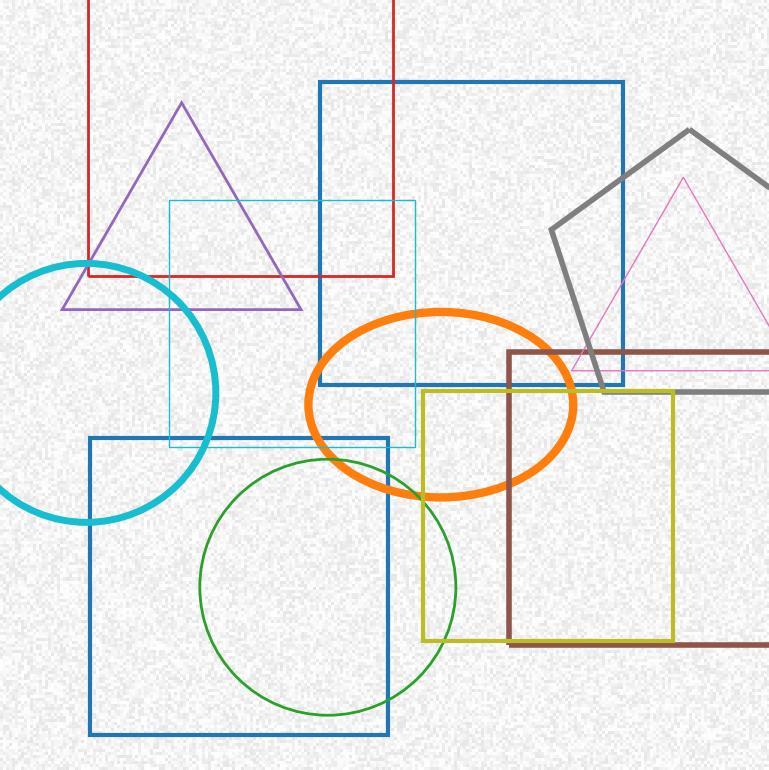[{"shape": "square", "thickness": 1.5, "radius": 0.97, "center": [0.31, 0.238]}, {"shape": "square", "thickness": 1.5, "radius": 0.98, "center": [0.613, 0.697]}, {"shape": "oval", "thickness": 3, "radius": 0.86, "center": [0.573, 0.474]}, {"shape": "circle", "thickness": 1, "radius": 0.83, "center": [0.426, 0.237]}, {"shape": "square", "thickness": 1, "radius": 0.99, "center": [0.312, 0.839]}, {"shape": "triangle", "thickness": 1, "radius": 0.9, "center": [0.236, 0.687]}, {"shape": "square", "thickness": 2, "radius": 0.95, "center": [0.851, 0.353]}, {"shape": "triangle", "thickness": 0.5, "radius": 0.84, "center": [0.887, 0.602]}, {"shape": "pentagon", "thickness": 2, "radius": 0.94, "center": [0.895, 0.643]}, {"shape": "square", "thickness": 1.5, "radius": 0.81, "center": [0.712, 0.329]}, {"shape": "square", "thickness": 0.5, "radius": 0.8, "center": [0.379, 0.58]}, {"shape": "circle", "thickness": 2.5, "radius": 0.84, "center": [0.112, 0.49]}]